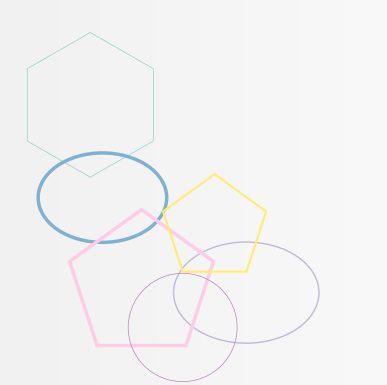[{"shape": "hexagon", "thickness": 0.5, "radius": 0.94, "center": [0.233, 0.728]}, {"shape": "oval", "thickness": 1, "radius": 0.94, "center": [0.636, 0.24]}, {"shape": "oval", "thickness": 2.5, "radius": 0.83, "center": [0.264, 0.487]}, {"shape": "pentagon", "thickness": 2.5, "radius": 0.98, "center": [0.365, 0.26]}, {"shape": "circle", "thickness": 0.5, "radius": 0.7, "center": [0.471, 0.149]}, {"shape": "pentagon", "thickness": 1.5, "radius": 0.7, "center": [0.554, 0.408]}]